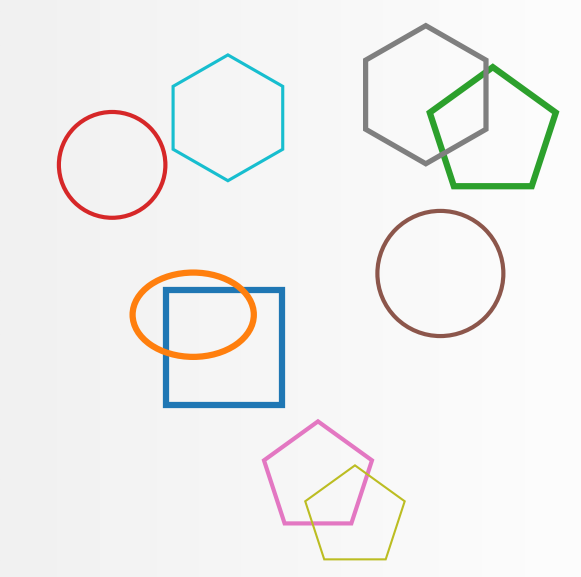[{"shape": "square", "thickness": 3, "radius": 0.5, "center": [0.385, 0.398]}, {"shape": "oval", "thickness": 3, "radius": 0.52, "center": [0.332, 0.454]}, {"shape": "pentagon", "thickness": 3, "radius": 0.57, "center": [0.848, 0.769]}, {"shape": "circle", "thickness": 2, "radius": 0.46, "center": [0.193, 0.714]}, {"shape": "circle", "thickness": 2, "radius": 0.54, "center": [0.758, 0.526]}, {"shape": "pentagon", "thickness": 2, "radius": 0.49, "center": [0.547, 0.172]}, {"shape": "hexagon", "thickness": 2.5, "radius": 0.6, "center": [0.733, 0.835]}, {"shape": "pentagon", "thickness": 1, "radius": 0.45, "center": [0.611, 0.103]}, {"shape": "hexagon", "thickness": 1.5, "radius": 0.54, "center": [0.392, 0.795]}]